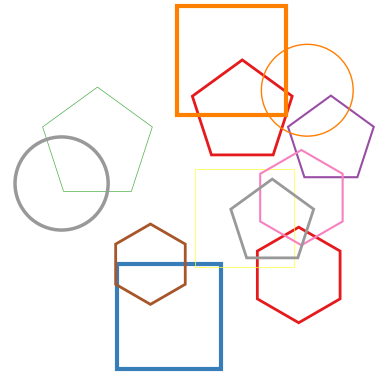[{"shape": "pentagon", "thickness": 2, "radius": 0.68, "center": [0.629, 0.708]}, {"shape": "hexagon", "thickness": 2, "radius": 0.62, "center": [0.776, 0.286]}, {"shape": "square", "thickness": 3, "radius": 0.68, "center": [0.439, 0.178]}, {"shape": "pentagon", "thickness": 0.5, "radius": 0.75, "center": [0.253, 0.624]}, {"shape": "pentagon", "thickness": 1.5, "radius": 0.59, "center": [0.859, 0.634]}, {"shape": "circle", "thickness": 1, "radius": 0.6, "center": [0.798, 0.766]}, {"shape": "square", "thickness": 3, "radius": 0.71, "center": [0.602, 0.842]}, {"shape": "square", "thickness": 0.5, "radius": 0.64, "center": [0.635, 0.434]}, {"shape": "hexagon", "thickness": 2, "radius": 0.52, "center": [0.391, 0.314]}, {"shape": "hexagon", "thickness": 1.5, "radius": 0.62, "center": [0.783, 0.487]}, {"shape": "circle", "thickness": 2.5, "radius": 0.6, "center": [0.16, 0.523]}, {"shape": "pentagon", "thickness": 2, "radius": 0.57, "center": [0.707, 0.422]}]